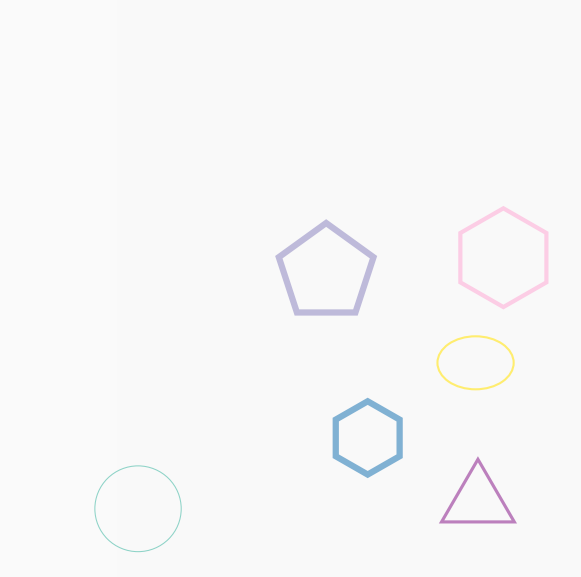[{"shape": "circle", "thickness": 0.5, "radius": 0.37, "center": [0.237, 0.118]}, {"shape": "pentagon", "thickness": 3, "radius": 0.43, "center": [0.561, 0.527]}, {"shape": "hexagon", "thickness": 3, "radius": 0.32, "center": [0.633, 0.241]}, {"shape": "hexagon", "thickness": 2, "radius": 0.43, "center": [0.866, 0.553]}, {"shape": "triangle", "thickness": 1.5, "radius": 0.36, "center": [0.822, 0.132]}, {"shape": "oval", "thickness": 1, "radius": 0.33, "center": [0.818, 0.371]}]